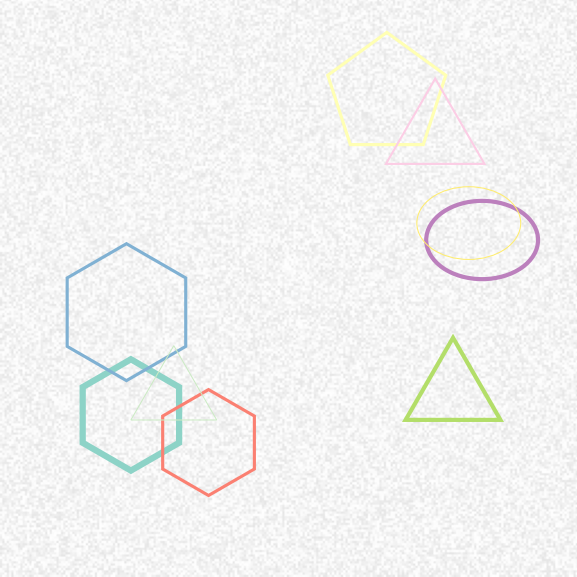[{"shape": "hexagon", "thickness": 3, "radius": 0.48, "center": [0.227, 0.281]}, {"shape": "pentagon", "thickness": 1.5, "radius": 0.54, "center": [0.67, 0.836]}, {"shape": "hexagon", "thickness": 1.5, "radius": 0.46, "center": [0.361, 0.233]}, {"shape": "hexagon", "thickness": 1.5, "radius": 0.59, "center": [0.219, 0.459]}, {"shape": "triangle", "thickness": 2, "radius": 0.47, "center": [0.784, 0.319]}, {"shape": "triangle", "thickness": 1, "radius": 0.49, "center": [0.754, 0.765]}, {"shape": "oval", "thickness": 2, "radius": 0.48, "center": [0.835, 0.584]}, {"shape": "triangle", "thickness": 0.5, "radius": 0.43, "center": [0.301, 0.315]}, {"shape": "oval", "thickness": 0.5, "radius": 0.45, "center": [0.812, 0.613]}]